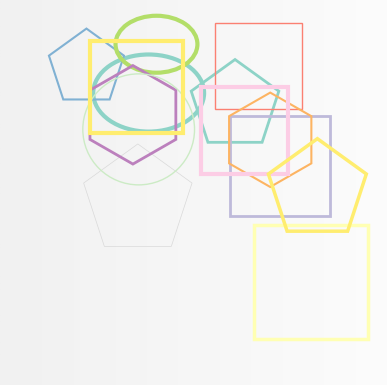[{"shape": "oval", "thickness": 3, "radius": 0.72, "center": [0.384, 0.758]}, {"shape": "pentagon", "thickness": 2, "radius": 0.59, "center": [0.607, 0.727]}, {"shape": "square", "thickness": 2.5, "radius": 0.74, "center": [0.803, 0.267]}, {"shape": "square", "thickness": 2, "radius": 0.65, "center": [0.723, 0.569]}, {"shape": "square", "thickness": 1, "radius": 0.56, "center": [0.667, 0.827]}, {"shape": "pentagon", "thickness": 1.5, "radius": 0.51, "center": [0.223, 0.824]}, {"shape": "hexagon", "thickness": 1.5, "radius": 0.61, "center": [0.697, 0.637]}, {"shape": "oval", "thickness": 3, "radius": 0.53, "center": [0.404, 0.885]}, {"shape": "square", "thickness": 3, "radius": 0.56, "center": [0.631, 0.661]}, {"shape": "pentagon", "thickness": 0.5, "radius": 0.74, "center": [0.356, 0.479]}, {"shape": "hexagon", "thickness": 2, "radius": 0.64, "center": [0.343, 0.702]}, {"shape": "circle", "thickness": 1, "radius": 0.72, "center": [0.358, 0.664]}, {"shape": "square", "thickness": 3, "radius": 0.6, "center": [0.352, 0.774]}, {"shape": "pentagon", "thickness": 2.5, "radius": 0.66, "center": [0.819, 0.507]}]